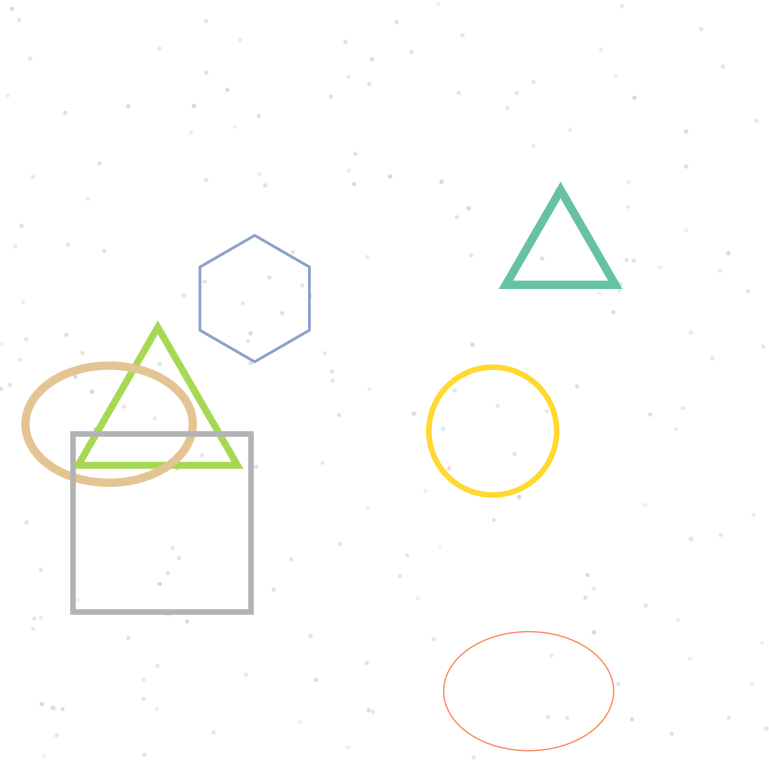[{"shape": "triangle", "thickness": 3, "radius": 0.41, "center": [0.728, 0.671]}, {"shape": "oval", "thickness": 0.5, "radius": 0.55, "center": [0.687, 0.102]}, {"shape": "hexagon", "thickness": 1, "radius": 0.41, "center": [0.331, 0.612]}, {"shape": "triangle", "thickness": 2.5, "radius": 0.6, "center": [0.205, 0.455]}, {"shape": "circle", "thickness": 2, "radius": 0.41, "center": [0.64, 0.44]}, {"shape": "oval", "thickness": 3, "radius": 0.54, "center": [0.142, 0.449]}, {"shape": "square", "thickness": 2, "radius": 0.58, "center": [0.211, 0.321]}]